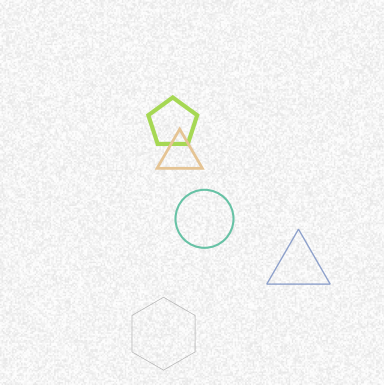[{"shape": "circle", "thickness": 1.5, "radius": 0.38, "center": [0.531, 0.432]}, {"shape": "triangle", "thickness": 1, "radius": 0.48, "center": [0.775, 0.31]}, {"shape": "pentagon", "thickness": 3, "radius": 0.33, "center": [0.449, 0.68]}, {"shape": "triangle", "thickness": 2, "radius": 0.34, "center": [0.467, 0.597]}, {"shape": "hexagon", "thickness": 0.5, "radius": 0.47, "center": [0.425, 0.133]}]